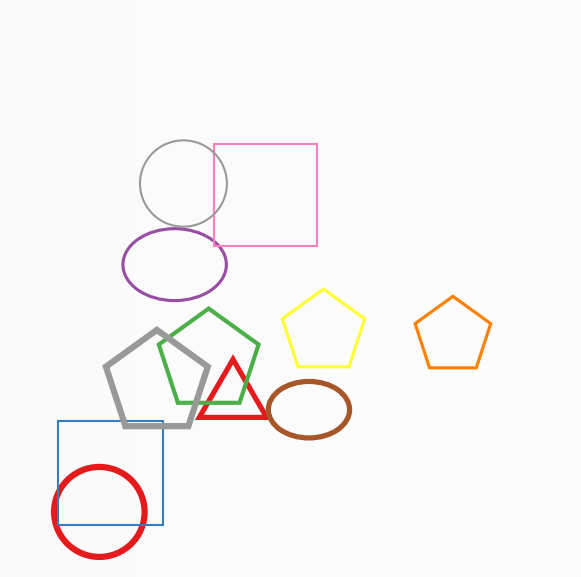[{"shape": "triangle", "thickness": 2.5, "radius": 0.33, "center": [0.401, 0.31]}, {"shape": "circle", "thickness": 3, "radius": 0.39, "center": [0.171, 0.113]}, {"shape": "square", "thickness": 1, "radius": 0.45, "center": [0.19, 0.18]}, {"shape": "pentagon", "thickness": 2, "radius": 0.45, "center": [0.359, 0.375]}, {"shape": "oval", "thickness": 1.5, "radius": 0.44, "center": [0.3, 0.541]}, {"shape": "pentagon", "thickness": 1.5, "radius": 0.34, "center": [0.779, 0.418]}, {"shape": "pentagon", "thickness": 1.5, "radius": 0.37, "center": [0.557, 0.424]}, {"shape": "oval", "thickness": 2.5, "radius": 0.35, "center": [0.532, 0.29]}, {"shape": "square", "thickness": 1, "radius": 0.44, "center": [0.457, 0.661]}, {"shape": "pentagon", "thickness": 3, "radius": 0.46, "center": [0.27, 0.336]}, {"shape": "circle", "thickness": 1, "radius": 0.37, "center": [0.316, 0.681]}]